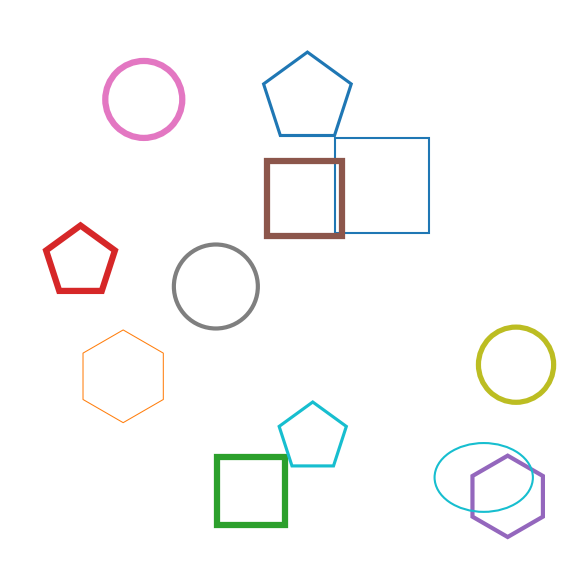[{"shape": "square", "thickness": 1, "radius": 0.41, "center": [0.662, 0.678]}, {"shape": "pentagon", "thickness": 1.5, "radius": 0.4, "center": [0.532, 0.829]}, {"shape": "hexagon", "thickness": 0.5, "radius": 0.4, "center": [0.213, 0.348]}, {"shape": "square", "thickness": 3, "radius": 0.3, "center": [0.435, 0.149]}, {"shape": "pentagon", "thickness": 3, "radius": 0.31, "center": [0.139, 0.546]}, {"shape": "hexagon", "thickness": 2, "radius": 0.35, "center": [0.879, 0.14]}, {"shape": "square", "thickness": 3, "radius": 0.33, "center": [0.527, 0.655]}, {"shape": "circle", "thickness": 3, "radius": 0.33, "center": [0.249, 0.827]}, {"shape": "circle", "thickness": 2, "radius": 0.36, "center": [0.374, 0.503]}, {"shape": "circle", "thickness": 2.5, "radius": 0.33, "center": [0.894, 0.368]}, {"shape": "oval", "thickness": 1, "radius": 0.43, "center": [0.838, 0.172]}, {"shape": "pentagon", "thickness": 1.5, "radius": 0.31, "center": [0.542, 0.242]}]